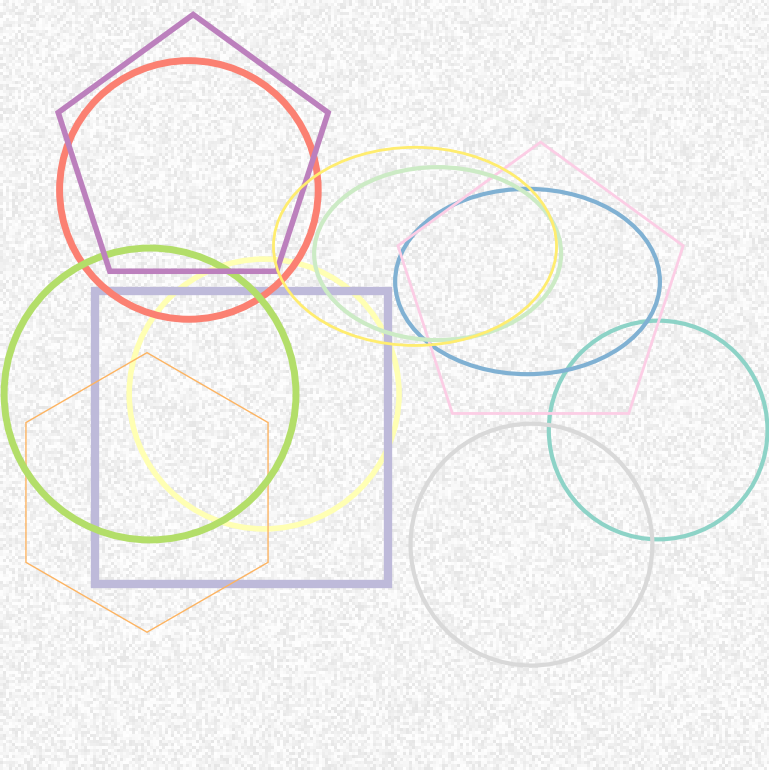[{"shape": "circle", "thickness": 1.5, "radius": 0.71, "center": [0.855, 0.442]}, {"shape": "circle", "thickness": 2, "radius": 0.88, "center": [0.343, 0.488]}, {"shape": "square", "thickness": 3, "radius": 0.95, "center": [0.314, 0.431]}, {"shape": "circle", "thickness": 2.5, "radius": 0.84, "center": [0.245, 0.753]}, {"shape": "oval", "thickness": 1.5, "radius": 0.86, "center": [0.685, 0.634]}, {"shape": "hexagon", "thickness": 0.5, "radius": 0.91, "center": [0.191, 0.36]}, {"shape": "circle", "thickness": 2.5, "radius": 0.95, "center": [0.195, 0.488]}, {"shape": "pentagon", "thickness": 1, "radius": 0.97, "center": [0.702, 0.621]}, {"shape": "circle", "thickness": 1.5, "radius": 0.79, "center": [0.69, 0.293]}, {"shape": "pentagon", "thickness": 2, "radius": 0.92, "center": [0.251, 0.797]}, {"shape": "oval", "thickness": 1.5, "radius": 0.8, "center": [0.568, 0.671]}, {"shape": "oval", "thickness": 1, "radius": 0.92, "center": [0.539, 0.68]}]